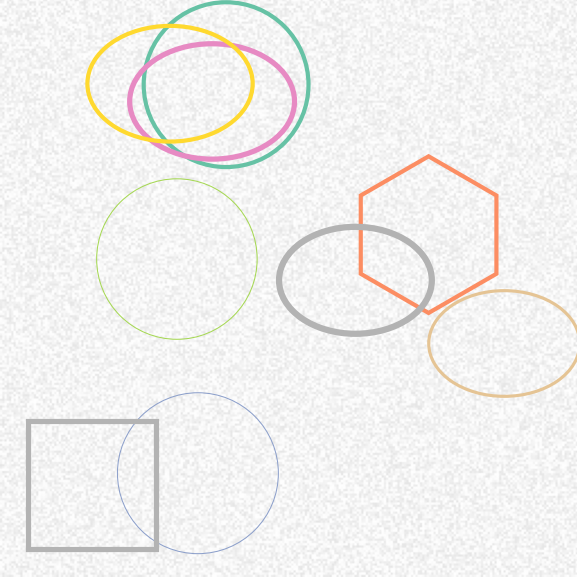[{"shape": "circle", "thickness": 2, "radius": 0.71, "center": [0.392, 0.853]}, {"shape": "hexagon", "thickness": 2, "radius": 0.68, "center": [0.742, 0.593]}, {"shape": "circle", "thickness": 0.5, "radius": 0.7, "center": [0.343, 0.18]}, {"shape": "oval", "thickness": 2.5, "radius": 0.71, "center": [0.367, 0.823]}, {"shape": "circle", "thickness": 0.5, "radius": 0.69, "center": [0.306, 0.551]}, {"shape": "oval", "thickness": 2, "radius": 0.72, "center": [0.294, 0.854]}, {"shape": "oval", "thickness": 1.5, "radius": 0.65, "center": [0.873, 0.404]}, {"shape": "square", "thickness": 2.5, "radius": 0.55, "center": [0.16, 0.159]}, {"shape": "oval", "thickness": 3, "radius": 0.66, "center": [0.615, 0.514]}]